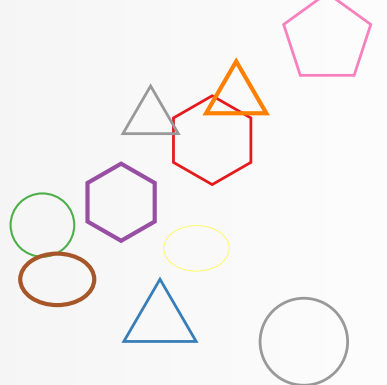[{"shape": "hexagon", "thickness": 2, "radius": 0.58, "center": [0.548, 0.636]}, {"shape": "triangle", "thickness": 2, "radius": 0.54, "center": [0.413, 0.167]}, {"shape": "circle", "thickness": 1.5, "radius": 0.41, "center": [0.109, 0.415]}, {"shape": "hexagon", "thickness": 3, "radius": 0.5, "center": [0.313, 0.475]}, {"shape": "triangle", "thickness": 3, "radius": 0.45, "center": [0.61, 0.751]}, {"shape": "oval", "thickness": 0.5, "radius": 0.42, "center": [0.507, 0.355]}, {"shape": "oval", "thickness": 3, "radius": 0.48, "center": [0.148, 0.274]}, {"shape": "pentagon", "thickness": 2, "radius": 0.59, "center": [0.844, 0.9]}, {"shape": "triangle", "thickness": 2, "radius": 0.41, "center": [0.389, 0.694]}, {"shape": "circle", "thickness": 2, "radius": 0.56, "center": [0.784, 0.112]}]